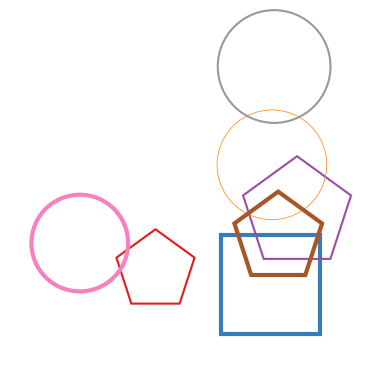[{"shape": "pentagon", "thickness": 1.5, "radius": 0.53, "center": [0.404, 0.298]}, {"shape": "square", "thickness": 3, "radius": 0.64, "center": [0.702, 0.261]}, {"shape": "pentagon", "thickness": 1.5, "radius": 0.74, "center": [0.772, 0.447]}, {"shape": "circle", "thickness": 0.5, "radius": 0.71, "center": [0.706, 0.572]}, {"shape": "pentagon", "thickness": 3, "radius": 0.6, "center": [0.723, 0.383]}, {"shape": "circle", "thickness": 3, "radius": 0.63, "center": [0.207, 0.369]}, {"shape": "circle", "thickness": 1.5, "radius": 0.73, "center": [0.712, 0.827]}]